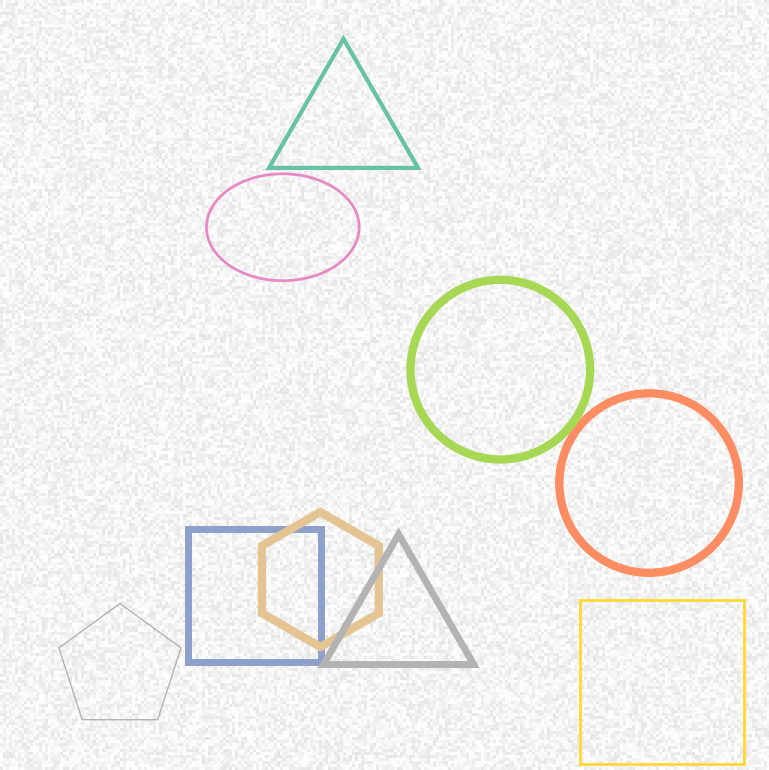[{"shape": "triangle", "thickness": 1.5, "radius": 0.56, "center": [0.446, 0.838]}, {"shape": "circle", "thickness": 3, "radius": 0.58, "center": [0.843, 0.373]}, {"shape": "square", "thickness": 2.5, "radius": 0.43, "center": [0.331, 0.227]}, {"shape": "oval", "thickness": 1, "radius": 0.5, "center": [0.367, 0.705]}, {"shape": "circle", "thickness": 3, "radius": 0.58, "center": [0.65, 0.52]}, {"shape": "square", "thickness": 1, "radius": 0.53, "center": [0.86, 0.114]}, {"shape": "hexagon", "thickness": 3, "radius": 0.44, "center": [0.416, 0.247]}, {"shape": "triangle", "thickness": 2.5, "radius": 0.56, "center": [0.518, 0.193]}, {"shape": "pentagon", "thickness": 0.5, "radius": 0.42, "center": [0.156, 0.133]}]